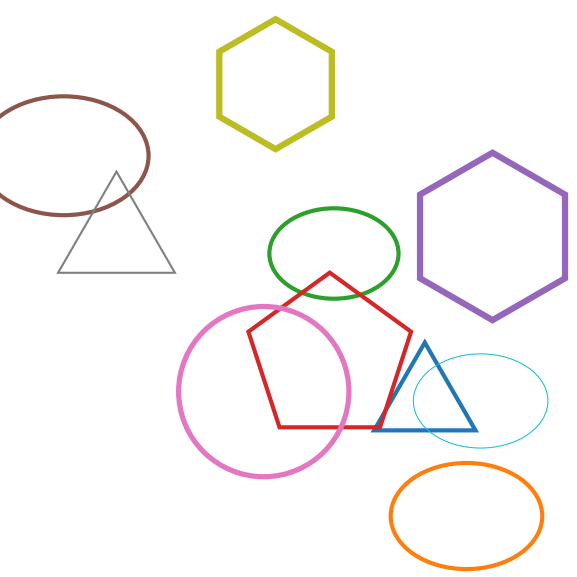[{"shape": "triangle", "thickness": 2, "radius": 0.51, "center": [0.736, 0.305]}, {"shape": "oval", "thickness": 2, "radius": 0.66, "center": [0.808, 0.106]}, {"shape": "oval", "thickness": 2, "radius": 0.56, "center": [0.578, 0.56]}, {"shape": "pentagon", "thickness": 2, "radius": 0.74, "center": [0.571, 0.379]}, {"shape": "hexagon", "thickness": 3, "radius": 0.72, "center": [0.853, 0.59]}, {"shape": "oval", "thickness": 2, "radius": 0.74, "center": [0.11, 0.729]}, {"shape": "circle", "thickness": 2.5, "radius": 0.74, "center": [0.457, 0.321]}, {"shape": "triangle", "thickness": 1, "radius": 0.58, "center": [0.202, 0.585]}, {"shape": "hexagon", "thickness": 3, "radius": 0.56, "center": [0.477, 0.853]}, {"shape": "oval", "thickness": 0.5, "radius": 0.58, "center": [0.832, 0.305]}]